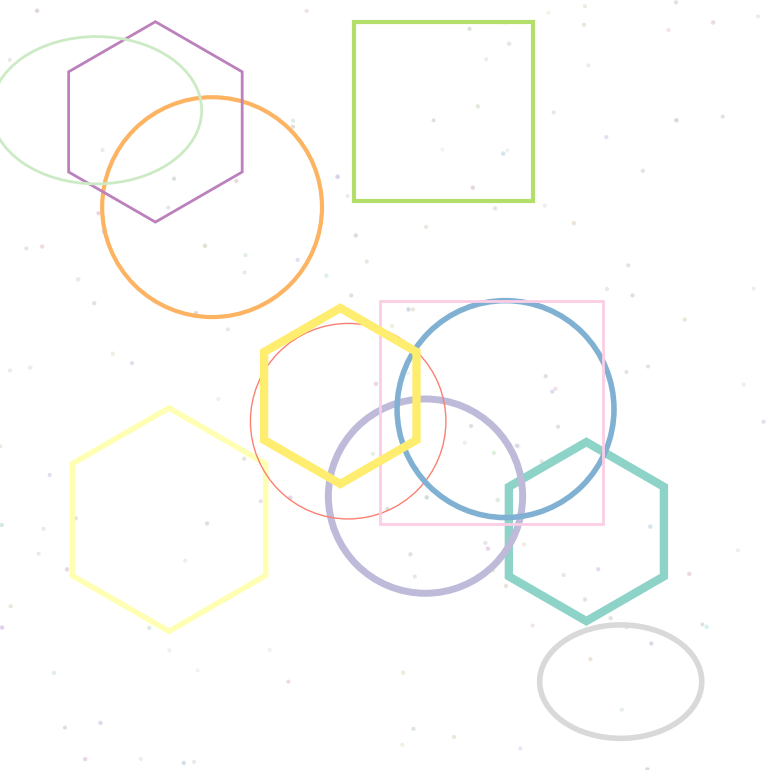[{"shape": "hexagon", "thickness": 3, "radius": 0.58, "center": [0.762, 0.31]}, {"shape": "hexagon", "thickness": 2, "radius": 0.73, "center": [0.219, 0.325]}, {"shape": "circle", "thickness": 2.5, "radius": 0.63, "center": [0.553, 0.356]}, {"shape": "circle", "thickness": 0.5, "radius": 0.63, "center": [0.452, 0.453]}, {"shape": "circle", "thickness": 2, "radius": 0.7, "center": [0.657, 0.469]}, {"shape": "circle", "thickness": 1.5, "radius": 0.71, "center": [0.275, 0.731]}, {"shape": "square", "thickness": 1.5, "radius": 0.58, "center": [0.576, 0.855]}, {"shape": "square", "thickness": 1, "radius": 0.72, "center": [0.638, 0.464]}, {"shape": "oval", "thickness": 2, "radius": 0.53, "center": [0.806, 0.115]}, {"shape": "hexagon", "thickness": 1, "radius": 0.65, "center": [0.202, 0.842]}, {"shape": "oval", "thickness": 1, "radius": 0.68, "center": [0.125, 0.857]}, {"shape": "hexagon", "thickness": 3, "radius": 0.57, "center": [0.442, 0.486]}]